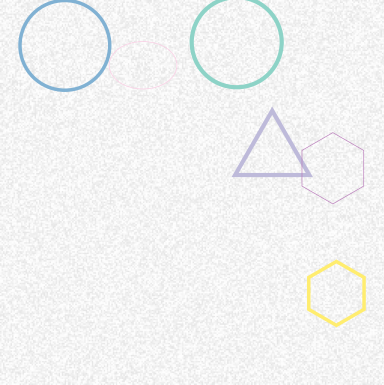[{"shape": "circle", "thickness": 3, "radius": 0.58, "center": [0.615, 0.89]}, {"shape": "triangle", "thickness": 3, "radius": 0.56, "center": [0.707, 0.601]}, {"shape": "circle", "thickness": 2.5, "radius": 0.58, "center": [0.168, 0.882]}, {"shape": "oval", "thickness": 0.5, "radius": 0.44, "center": [0.371, 0.831]}, {"shape": "hexagon", "thickness": 0.5, "radius": 0.46, "center": [0.865, 0.563]}, {"shape": "hexagon", "thickness": 2.5, "radius": 0.41, "center": [0.874, 0.238]}]